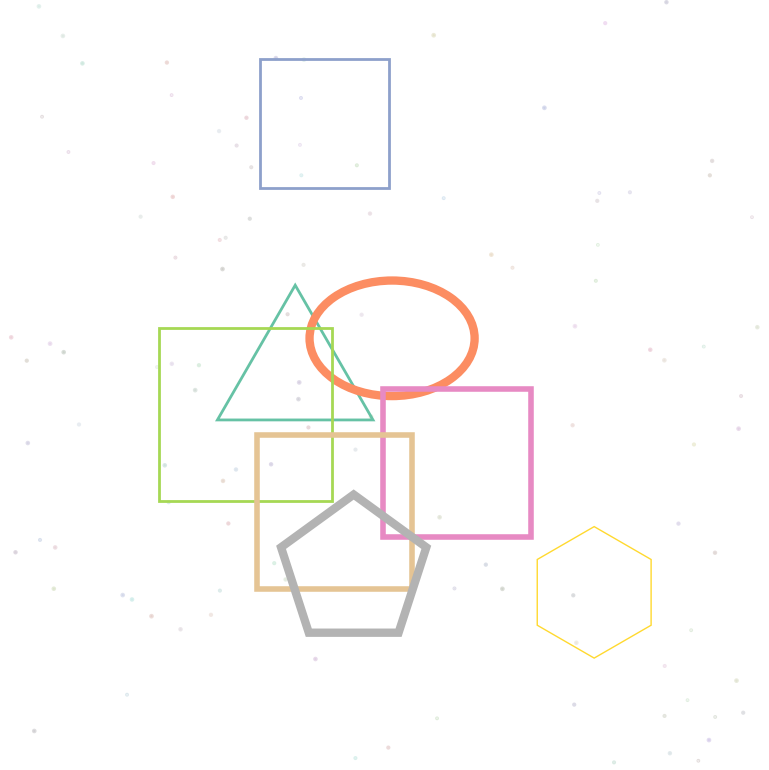[{"shape": "triangle", "thickness": 1, "radius": 0.58, "center": [0.383, 0.513]}, {"shape": "oval", "thickness": 3, "radius": 0.54, "center": [0.509, 0.561]}, {"shape": "square", "thickness": 1, "radius": 0.42, "center": [0.421, 0.84]}, {"shape": "square", "thickness": 2, "radius": 0.48, "center": [0.593, 0.399]}, {"shape": "square", "thickness": 1, "radius": 0.56, "center": [0.318, 0.462]}, {"shape": "hexagon", "thickness": 0.5, "radius": 0.43, "center": [0.772, 0.231]}, {"shape": "square", "thickness": 2, "radius": 0.5, "center": [0.434, 0.335]}, {"shape": "pentagon", "thickness": 3, "radius": 0.5, "center": [0.459, 0.259]}]